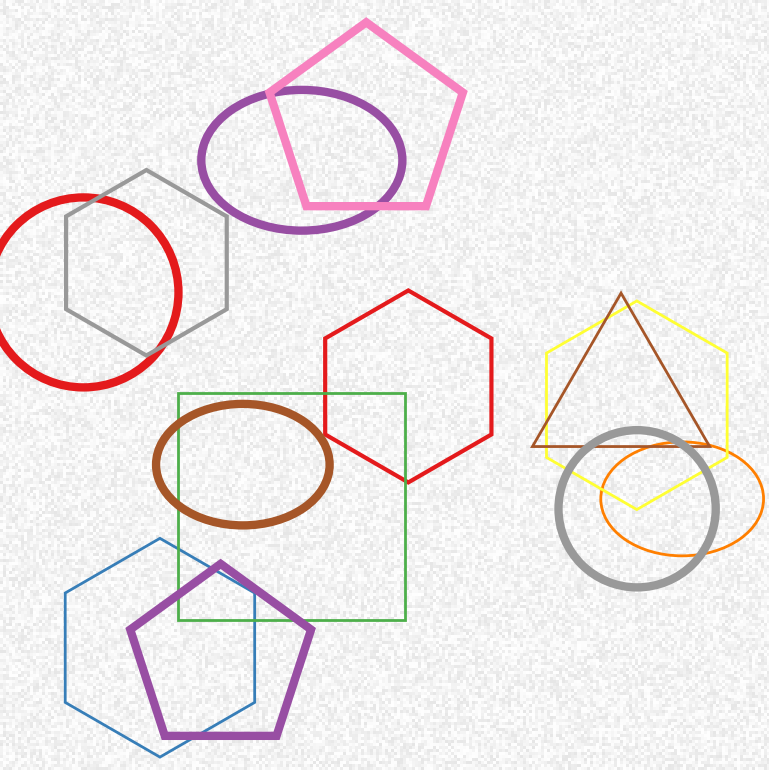[{"shape": "hexagon", "thickness": 1.5, "radius": 0.62, "center": [0.53, 0.498]}, {"shape": "circle", "thickness": 3, "radius": 0.62, "center": [0.108, 0.62]}, {"shape": "hexagon", "thickness": 1, "radius": 0.71, "center": [0.208, 0.159]}, {"shape": "square", "thickness": 1, "radius": 0.74, "center": [0.379, 0.342]}, {"shape": "oval", "thickness": 3, "radius": 0.65, "center": [0.392, 0.792]}, {"shape": "pentagon", "thickness": 3, "radius": 0.62, "center": [0.287, 0.144]}, {"shape": "oval", "thickness": 1, "radius": 0.53, "center": [0.886, 0.352]}, {"shape": "hexagon", "thickness": 1, "radius": 0.68, "center": [0.827, 0.474]}, {"shape": "oval", "thickness": 3, "radius": 0.56, "center": [0.315, 0.397]}, {"shape": "triangle", "thickness": 1, "radius": 0.66, "center": [0.807, 0.486]}, {"shape": "pentagon", "thickness": 3, "radius": 0.66, "center": [0.476, 0.839]}, {"shape": "circle", "thickness": 3, "radius": 0.51, "center": [0.827, 0.339]}, {"shape": "hexagon", "thickness": 1.5, "radius": 0.6, "center": [0.19, 0.659]}]